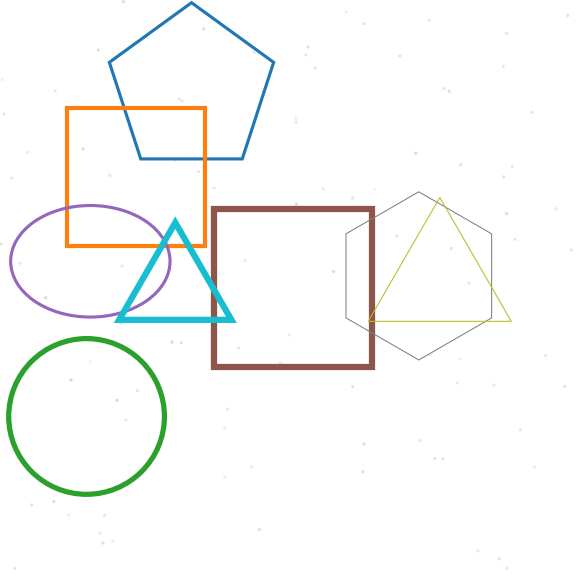[{"shape": "pentagon", "thickness": 1.5, "radius": 0.75, "center": [0.332, 0.845]}, {"shape": "square", "thickness": 2, "radius": 0.6, "center": [0.236, 0.693]}, {"shape": "circle", "thickness": 2.5, "radius": 0.67, "center": [0.15, 0.278]}, {"shape": "oval", "thickness": 1.5, "radius": 0.69, "center": [0.156, 0.547]}, {"shape": "square", "thickness": 3, "radius": 0.68, "center": [0.507, 0.5]}, {"shape": "hexagon", "thickness": 0.5, "radius": 0.73, "center": [0.725, 0.521]}, {"shape": "triangle", "thickness": 0.5, "radius": 0.71, "center": [0.762, 0.514]}, {"shape": "triangle", "thickness": 3, "radius": 0.56, "center": [0.304, 0.501]}]